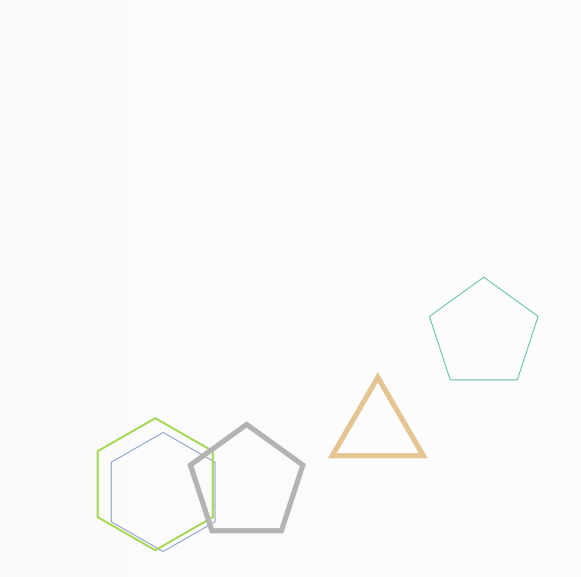[{"shape": "pentagon", "thickness": 0.5, "radius": 0.49, "center": [0.832, 0.421]}, {"shape": "hexagon", "thickness": 0.5, "radius": 0.52, "center": [0.281, 0.147]}, {"shape": "hexagon", "thickness": 1, "radius": 0.57, "center": [0.267, 0.161]}, {"shape": "triangle", "thickness": 2.5, "radius": 0.45, "center": [0.65, 0.255]}, {"shape": "pentagon", "thickness": 2.5, "radius": 0.51, "center": [0.424, 0.162]}]